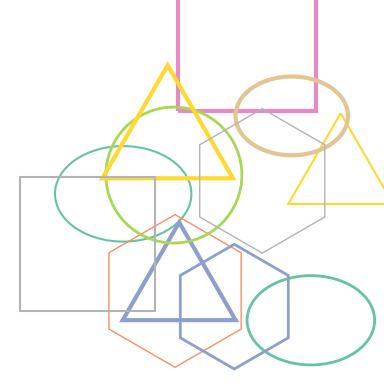[{"shape": "oval", "thickness": 1.5, "radius": 0.89, "center": [0.32, 0.496]}, {"shape": "oval", "thickness": 2, "radius": 0.83, "center": [0.807, 0.168]}, {"shape": "hexagon", "thickness": 1, "radius": 0.99, "center": [0.455, 0.244]}, {"shape": "hexagon", "thickness": 2, "radius": 0.81, "center": [0.609, 0.204]}, {"shape": "triangle", "thickness": 3, "radius": 0.85, "center": [0.465, 0.253]}, {"shape": "square", "thickness": 3, "radius": 0.9, "center": [0.642, 0.891]}, {"shape": "circle", "thickness": 2, "radius": 0.88, "center": [0.452, 0.545]}, {"shape": "triangle", "thickness": 1.5, "radius": 0.79, "center": [0.885, 0.549]}, {"shape": "triangle", "thickness": 3, "radius": 0.98, "center": [0.435, 0.635]}, {"shape": "oval", "thickness": 3, "radius": 0.73, "center": [0.758, 0.699]}, {"shape": "hexagon", "thickness": 1, "radius": 0.94, "center": [0.681, 0.53]}, {"shape": "square", "thickness": 1.5, "radius": 0.87, "center": [0.227, 0.366]}]